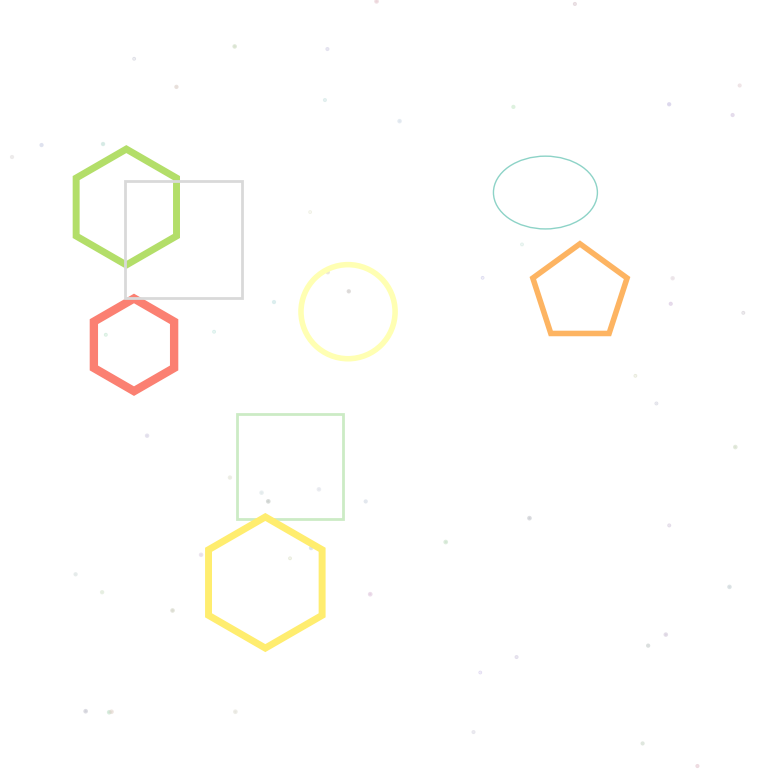[{"shape": "oval", "thickness": 0.5, "radius": 0.34, "center": [0.708, 0.75]}, {"shape": "circle", "thickness": 2, "radius": 0.31, "center": [0.452, 0.595]}, {"shape": "hexagon", "thickness": 3, "radius": 0.3, "center": [0.174, 0.552]}, {"shape": "pentagon", "thickness": 2, "radius": 0.32, "center": [0.753, 0.619]}, {"shape": "hexagon", "thickness": 2.5, "radius": 0.38, "center": [0.164, 0.731]}, {"shape": "square", "thickness": 1, "radius": 0.38, "center": [0.238, 0.689]}, {"shape": "square", "thickness": 1, "radius": 0.34, "center": [0.376, 0.394]}, {"shape": "hexagon", "thickness": 2.5, "radius": 0.43, "center": [0.345, 0.243]}]